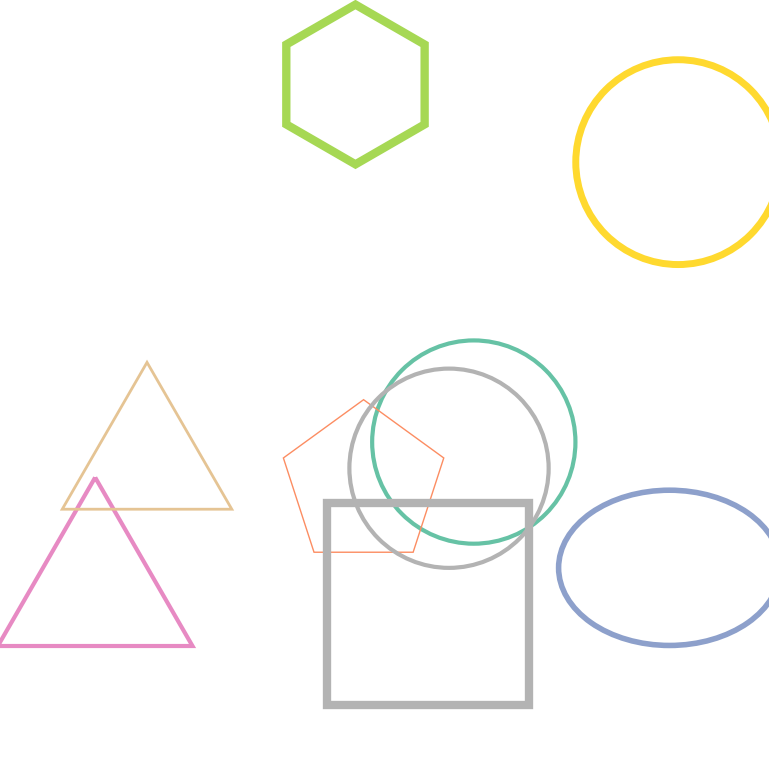[{"shape": "circle", "thickness": 1.5, "radius": 0.66, "center": [0.615, 0.426]}, {"shape": "pentagon", "thickness": 0.5, "radius": 0.55, "center": [0.472, 0.371]}, {"shape": "oval", "thickness": 2, "radius": 0.72, "center": [0.869, 0.263]}, {"shape": "triangle", "thickness": 1.5, "radius": 0.73, "center": [0.124, 0.234]}, {"shape": "hexagon", "thickness": 3, "radius": 0.52, "center": [0.462, 0.89]}, {"shape": "circle", "thickness": 2.5, "radius": 0.67, "center": [0.881, 0.789]}, {"shape": "triangle", "thickness": 1, "radius": 0.64, "center": [0.191, 0.402]}, {"shape": "circle", "thickness": 1.5, "radius": 0.65, "center": [0.583, 0.392]}, {"shape": "square", "thickness": 3, "radius": 0.66, "center": [0.556, 0.216]}]